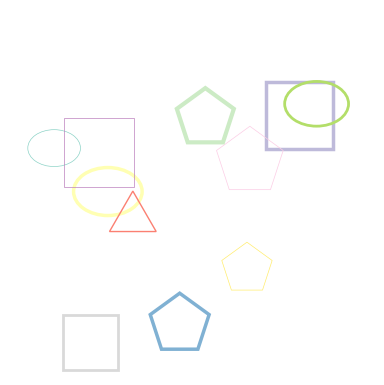[{"shape": "oval", "thickness": 0.5, "radius": 0.34, "center": [0.141, 0.615]}, {"shape": "oval", "thickness": 2.5, "radius": 0.45, "center": [0.28, 0.502]}, {"shape": "square", "thickness": 2.5, "radius": 0.43, "center": [0.777, 0.7]}, {"shape": "triangle", "thickness": 1, "radius": 0.35, "center": [0.345, 0.434]}, {"shape": "pentagon", "thickness": 2.5, "radius": 0.4, "center": [0.467, 0.158]}, {"shape": "oval", "thickness": 2, "radius": 0.41, "center": [0.822, 0.73]}, {"shape": "pentagon", "thickness": 0.5, "radius": 0.46, "center": [0.649, 0.581]}, {"shape": "square", "thickness": 2, "radius": 0.36, "center": [0.235, 0.111]}, {"shape": "square", "thickness": 0.5, "radius": 0.45, "center": [0.258, 0.604]}, {"shape": "pentagon", "thickness": 3, "radius": 0.39, "center": [0.533, 0.693]}, {"shape": "pentagon", "thickness": 0.5, "radius": 0.34, "center": [0.641, 0.302]}]